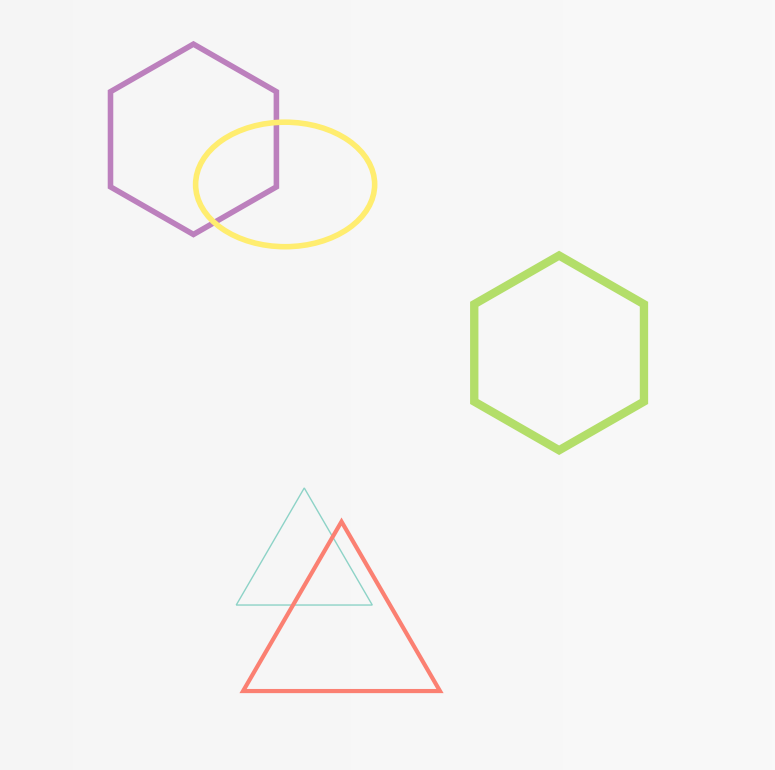[{"shape": "triangle", "thickness": 0.5, "radius": 0.51, "center": [0.393, 0.265]}, {"shape": "triangle", "thickness": 1.5, "radius": 0.73, "center": [0.441, 0.176]}, {"shape": "hexagon", "thickness": 3, "radius": 0.63, "center": [0.721, 0.542]}, {"shape": "hexagon", "thickness": 2, "radius": 0.62, "center": [0.25, 0.819]}, {"shape": "oval", "thickness": 2, "radius": 0.58, "center": [0.368, 0.76]}]